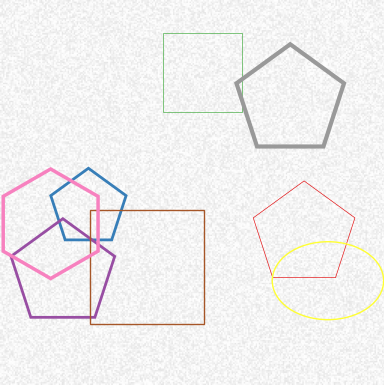[{"shape": "pentagon", "thickness": 0.5, "radius": 0.69, "center": [0.79, 0.391]}, {"shape": "pentagon", "thickness": 2, "radius": 0.51, "center": [0.23, 0.46]}, {"shape": "square", "thickness": 0.5, "radius": 0.51, "center": [0.526, 0.812]}, {"shape": "pentagon", "thickness": 2, "radius": 0.71, "center": [0.163, 0.29]}, {"shape": "oval", "thickness": 1, "radius": 0.72, "center": [0.852, 0.271]}, {"shape": "square", "thickness": 1, "radius": 0.74, "center": [0.381, 0.307]}, {"shape": "hexagon", "thickness": 2.5, "radius": 0.71, "center": [0.132, 0.419]}, {"shape": "pentagon", "thickness": 3, "radius": 0.73, "center": [0.754, 0.738]}]